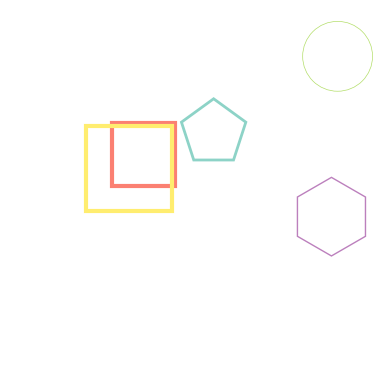[{"shape": "pentagon", "thickness": 2, "radius": 0.44, "center": [0.555, 0.656]}, {"shape": "square", "thickness": 3, "radius": 0.4, "center": [0.373, 0.599]}, {"shape": "circle", "thickness": 0.5, "radius": 0.45, "center": [0.877, 0.854]}, {"shape": "hexagon", "thickness": 1, "radius": 0.51, "center": [0.861, 0.437]}, {"shape": "square", "thickness": 3, "radius": 0.56, "center": [0.335, 0.562]}]